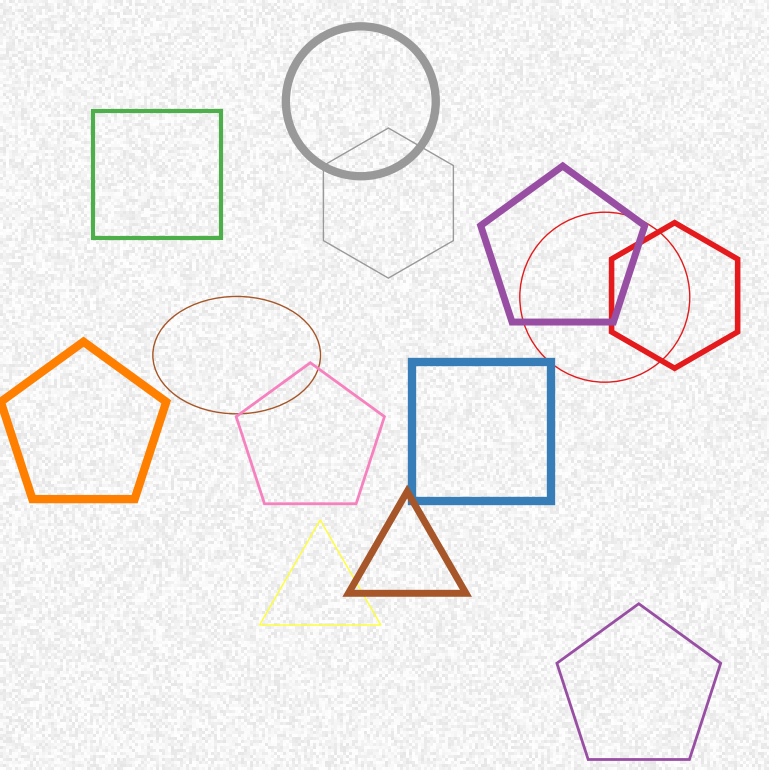[{"shape": "circle", "thickness": 0.5, "radius": 0.55, "center": [0.785, 0.614]}, {"shape": "hexagon", "thickness": 2, "radius": 0.47, "center": [0.876, 0.616]}, {"shape": "square", "thickness": 3, "radius": 0.45, "center": [0.625, 0.44]}, {"shape": "square", "thickness": 1.5, "radius": 0.41, "center": [0.203, 0.773]}, {"shape": "pentagon", "thickness": 1, "radius": 0.56, "center": [0.83, 0.104]}, {"shape": "pentagon", "thickness": 2.5, "radius": 0.56, "center": [0.731, 0.672]}, {"shape": "pentagon", "thickness": 3, "radius": 0.56, "center": [0.108, 0.443]}, {"shape": "triangle", "thickness": 0.5, "radius": 0.45, "center": [0.416, 0.234]}, {"shape": "oval", "thickness": 0.5, "radius": 0.54, "center": [0.307, 0.539]}, {"shape": "triangle", "thickness": 2.5, "radius": 0.44, "center": [0.529, 0.274]}, {"shape": "pentagon", "thickness": 1, "radius": 0.51, "center": [0.403, 0.428]}, {"shape": "circle", "thickness": 3, "radius": 0.49, "center": [0.469, 0.868]}, {"shape": "hexagon", "thickness": 0.5, "radius": 0.49, "center": [0.504, 0.736]}]